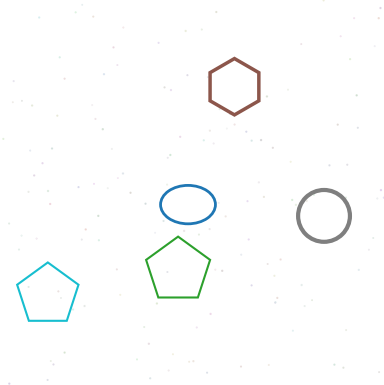[{"shape": "oval", "thickness": 2, "radius": 0.36, "center": [0.488, 0.469]}, {"shape": "pentagon", "thickness": 1.5, "radius": 0.44, "center": [0.463, 0.298]}, {"shape": "hexagon", "thickness": 2.5, "radius": 0.37, "center": [0.609, 0.775]}, {"shape": "circle", "thickness": 3, "radius": 0.34, "center": [0.842, 0.439]}, {"shape": "pentagon", "thickness": 1.5, "radius": 0.42, "center": [0.124, 0.235]}]